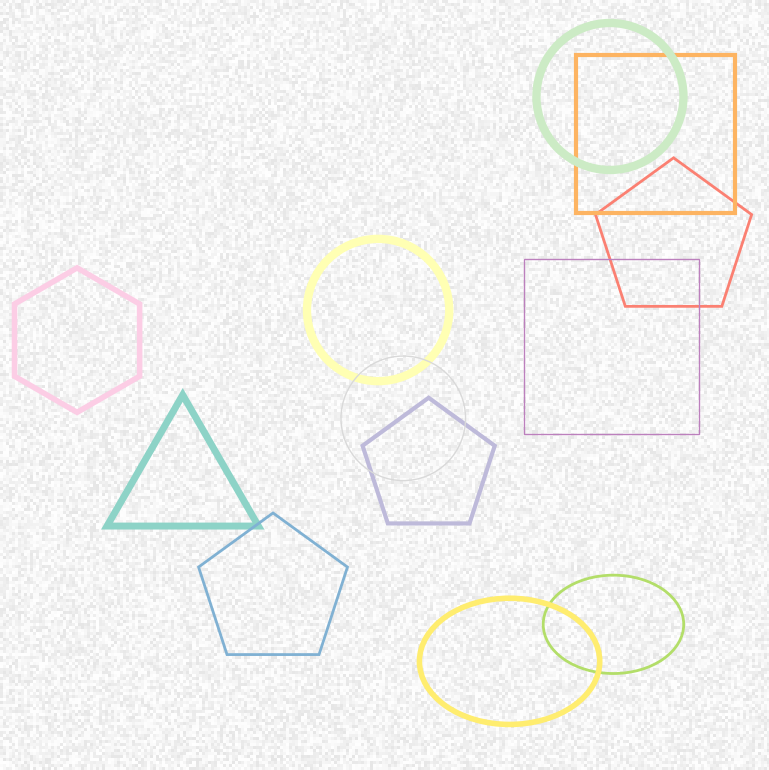[{"shape": "triangle", "thickness": 2.5, "radius": 0.57, "center": [0.237, 0.374]}, {"shape": "circle", "thickness": 3, "radius": 0.46, "center": [0.491, 0.597]}, {"shape": "pentagon", "thickness": 1.5, "radius": 0.45, "center": [0.557, 0.393]}, {"shape": "pentagon", "thickness": 1, "radius": 0.53, "center": [0.875, 0.688]}, {"shape": "pentagon", "thickness": 1, "radius": 0.51, "center": [0.355, 0.232]}, {"shape": "square", "thickness": 1.5, "radius": 0.52, "center": [0.851, 0.826]}, {"shape": "oval", "thickness": 1, "radius": 0.46, "center": [0.797, 0.189]}, {"shape": "hexagon", "thickness": 2, "radius": 0.47, "center": [0.1, 0.558]}, {"shape": "circle", "thickness": 0.5, "radius": 0.4, "center": [0.524, 0.457]}, {"shape": "square", "thickness": 0.5, "radius": 0.57, "center": [0.794, 0.55]}, {"shape": "circle", "thickness": 3, "radius": 0.48, "center": [0.792, 0.875]}, {"shape": "oval", "thickness": 2, "radius": 0.59, "center": [0.662, 0.141]}]